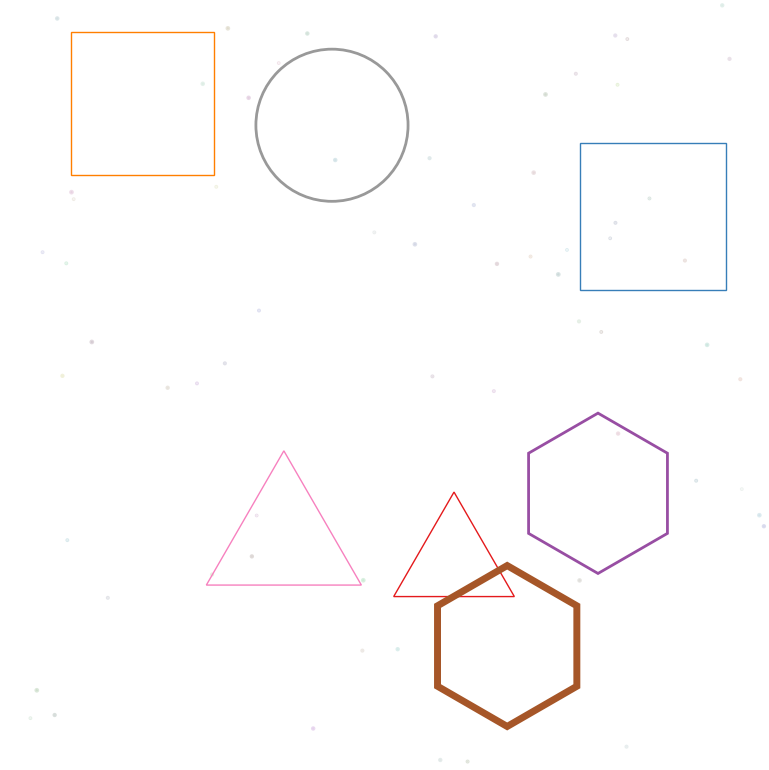[{"shape": "triangle", "thickness": 0.5, "radius": 0.45, "center": [0.59, 0.27]}, {"shape": "square", "thickness": 0.5, "radius": 0.48, "center": [0.848, 0.719]}, {"shape": "hexagon", "thickness": 1, "radius": 0.52, "center": [0.777, 0.359]}, {"shape": "square", "thickness": 0.5, "radius": 0.46, "center": [0.186, 0.866]}, {"shape": "hexagon", "thickness": 2.5, "radius": 0.52, "center": [0.659, 0.161]}, {"shape": "triangle", "thickness": 0.5, "radius": 0.58, "center": [0.369, 0.298]}, {"shape": "circle", "thickness": 1, "radius": 0.49, "center": [0.431, 0.837]}]